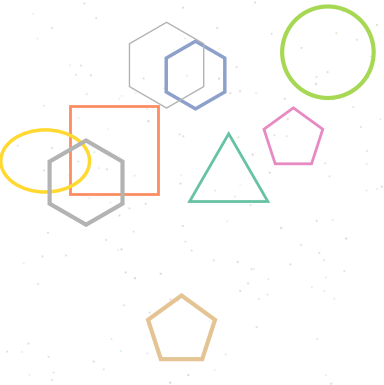[{"shape": "triangle", "thickness": 2, "radius": 0.59, "center": [0.594, 0.535]}, {"shape": "square", "thickness": 2, "radius": 0.57, "center": [0.297, 0.611]}, {"shape": "hexagon", "thickness": 2.5, "radius": 0.44, "center": [0.508, 0.805]}, {"shape": "pentagon", "thickness": 2, "radius": 0.4, "center": [0.762, 0.64]}, {"shape": "circle", "thickness": 3, "radius": 0.59, "center": [0.852, 0.864]}, {"shape": "oval", "thickness": 2.5, "radius": 0.58, "center": [0.117, 0.582]}, {"shape": "pentagon", "thickness": 3, "radius": 0.46, "center": [0.472, 0.141]}, {"shape": "hexagon", "thickness": 3, "radius": 0.55, "center": [0.224, 0.526]}, {"shape": "hexagon", "thickness": 1, "radius": 0.56, "center": [0.433, 0.831]}]